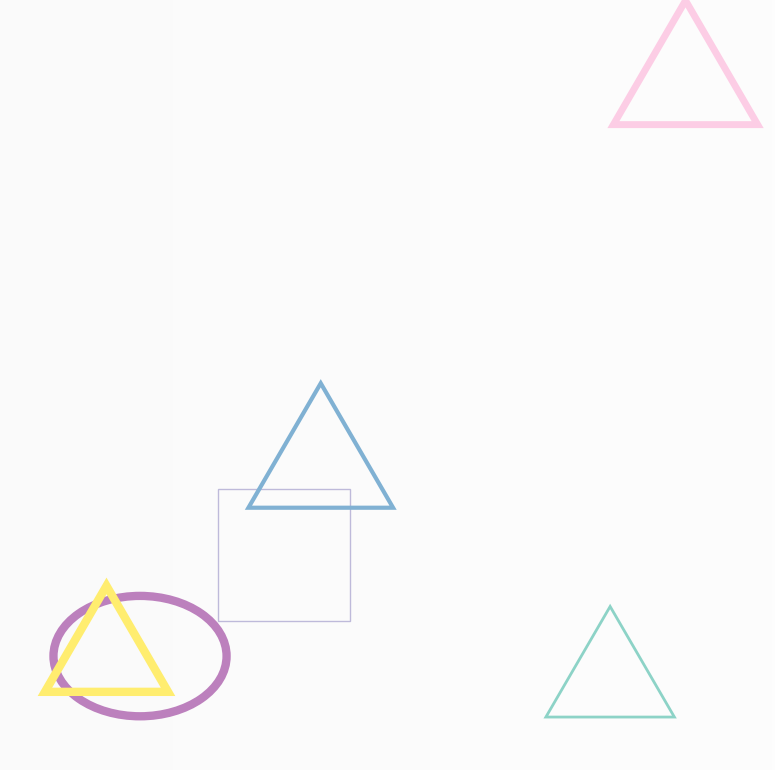[{"shape": "triangle", "thickness": 1, "radius": 0.48, "center": [0.787, 0.117]}, {"shape": "square", "thickness": 0.5, "radius": 0.43, "center": [0.366, 0.279]}, {"shape": "triangle", "thickness": 1.5, "radius": 0.54, "center": [0.414, 0.394]}, {"shape": "triangle", "thickness": 2.5, "radius": 0.54, "center": [0.885, 0.892]}, {"shape": "oval", "thickness": 3, "radius": 0.56, "center": [0.181, 0.148]}, {"shape": "triangle", "thickness": 3, "radius": 0.46, "center": [0.137, 0.147]}]